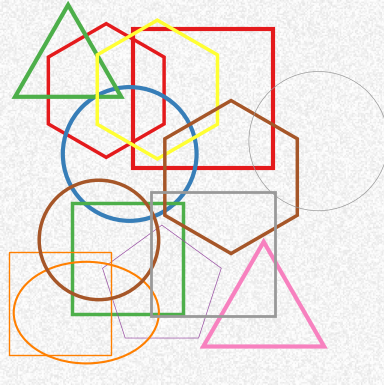[{"shape": "hexagon", "thickness": 2.5, "radius": 0.87, "center": [0.276, 0.765]}, {"shape": "square", "thickness": 3, "radius": 0.91, "center": [0.527, 0.744]}, {"shape": "circle", "thickness": 3, "radius": 0.87, "center": [0.337, 0.6]}, {"shape": "square", "thickness": 2.5, "radius": 0.72, "center": [0.332, 0.329]}, {"shape": "triangle", "thickness": 3, "radius": 0.8, "center": [0.177, 0.828]}, {"shape": "pentagon", "thickness": 0.5, "radius": 0.81, "center": [0.421, 0.253]}, {"shape": "square", "thickness": 1, "radius": 0.67, "center": [0.156, 0.211]}, {"shape": "oval", "thickness": 1.5, "radius": 0.94, "center": [0.224, 0.188]}, {"shape": "hexagon", "thickness": 2.5, "radius": 0.9, "center": [0.409, 0.767]}, {"shape": "circle", "thickness": 2.5, "radius": 0.78, "center": [0.257, 0.377]}, {"shape": "hexagon", "thickness": 2.5, "radius": 0.99, "center": [0.6, 0.54]}, {"shape": "triangle", "thickness": 3, "radius": 0.91, "center": [0.685, 0.191]}, {"shape": "circle", "thickness": 0.5, "radius": 0.9, "center": [0.827, 0.633]}, {"shape": "square", "thickness": 2, "radius": 0.81, "center": [0.554, 0.341]}]